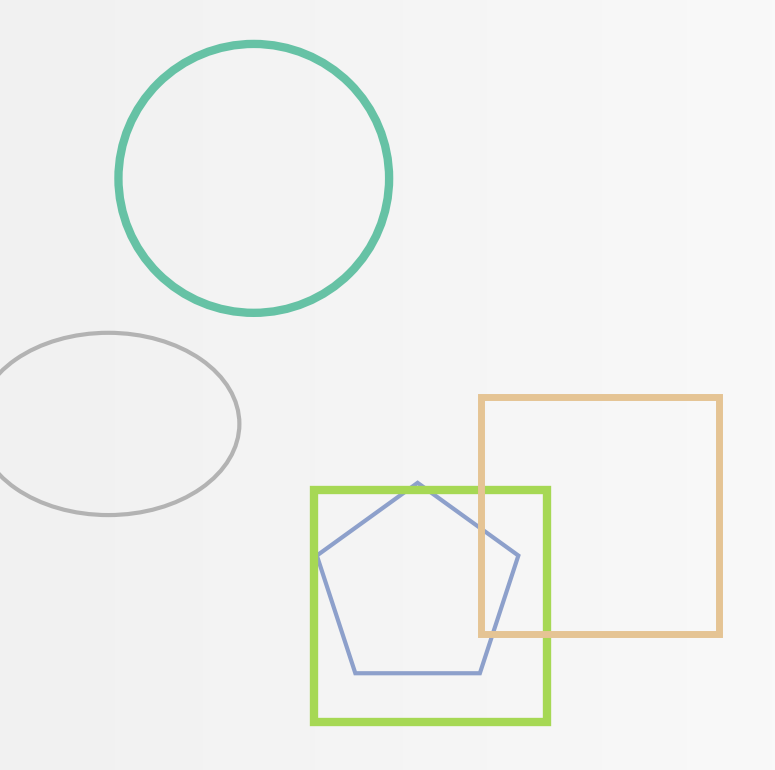[{"shape": "circle", "thickness": 3, "radius": 0.87, "center": [0.327, 0.768]}, {"shape": "pentagon", "thickness": 1.5, "radius": 0.68, "center": [0.539, 0.236]}, {"shape": "square", "thickness": 3, "radius": 0.75, "center": [0.555, 0.213]}, {"shape": "square", "thickness": 2.5, "radius": 0.77, "center": [0.774, 0.33]}, {"shape": "oval", "thickness": 1.5, "radius": 0.85, "center": [0.14, 0.449]}]